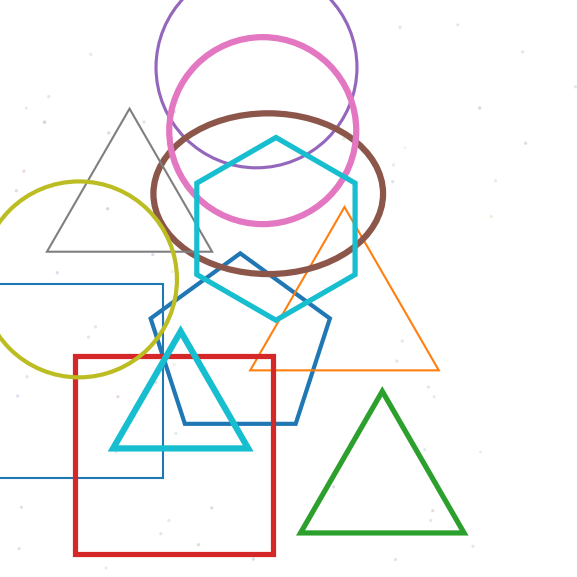[{"shape": "square", "thickness": 1, "radius": 0.84, "center": [0.113, 0.34]}, {"shape": "pentagon", "thickness": 2, "radius": 0.82, "center": [0.416, 0.397]}, {"shape": "triangle", "thickness": 1, "radius": 0.94, "center": [0.597, 0.452]}, {"shape": "triangle", "thickness": 2.5, "radius": 0.82, "center": [0.662, 0.158]}, {"shape": "square", "thickness": 2.5, "radius": 0.86, "center": [0.301, 0.212]}, {"shape": "circle", "thickness": 1.5, "radius": 0.87, "center": [0.444, 0.883]}, {"shape": "oval", "thickness": 3, "radius": 0.99, "center": [0.464, 0.664]}, {"shape": "circle", "thickness": 3, "radius": 0.81, "center": [0.455, 0.773]}, {"shape": "triangle", "thickness": 1, "radius": 0.83, "center": [0.224, 0.646]}, {"shape": "circle", "thickness": 2, "radius": 0.85, "center": [0.137, 0.515]}, {"shape": "hexagon", "thickness": 2.5, "radius": 0.79, "center": [0.478, 0.603]}, {"shape": "triangle", "thickness": 3, "radius": 0.68, "center": [0.313, 0.29]}]